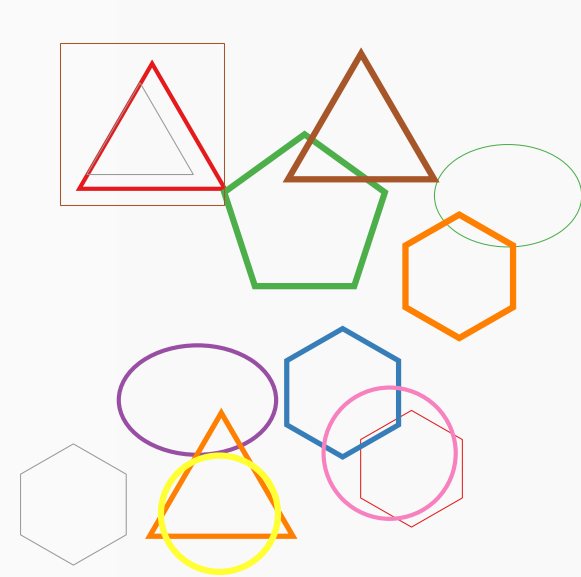[{"shape": "triangle", "thickness": 2, "radius": 0.72, "center": [0.262, 0.745]}, {"shape": "hexagon", "thickness": 0.5, "radius": 0.51, "center": [0.708, 0.187]}, {"shape": "hexagon", "thickness": 2.5, "radius": 0.56, "center": [0.59, 0.319]}, {"shape": "oval", "thickness": 0.5, "radius": 0.63, "center": [0.874, 0.66]}, {"shape": "pentagon", "thickness": 3, "radius": 0.73, "center": [0.524, 0.621]}, {"shape": "oval", "thickness": 2, "radius": 0.68, "center": [0.34, 0.306]}, {"shape": "triangle", "thickness": 2.5, "radius": 0.71, "center": [0.381, 0.142]}, {"shape": "hexagon", "thickness": 3, "radius": 0.53, "center": [0.79, 0.521]}, {"shape": "circle", "thickness": 3, "radius": 0.5, "center": [0.378, 0.11]}, {"shape": "square", "thickness": 0.5, "radius": 0.7, "center": [0.245, 0.785]}, {"shape": "triangle", "thickness": 3, "radius": 0.73, "center": [0.621, 0.761]}, {"shape": "circle", "thickness": 2, "radius": 0.57, "center": [0.67, 0.214]}, {"shape": "hexagon", "thickness": 0.5, "radius": 0.52, "center": [0.126, 0.126]}, {"shape": "triangle", "thickness": 0.5, "radius": 0.53, "center": [0.241, 0.75]}]